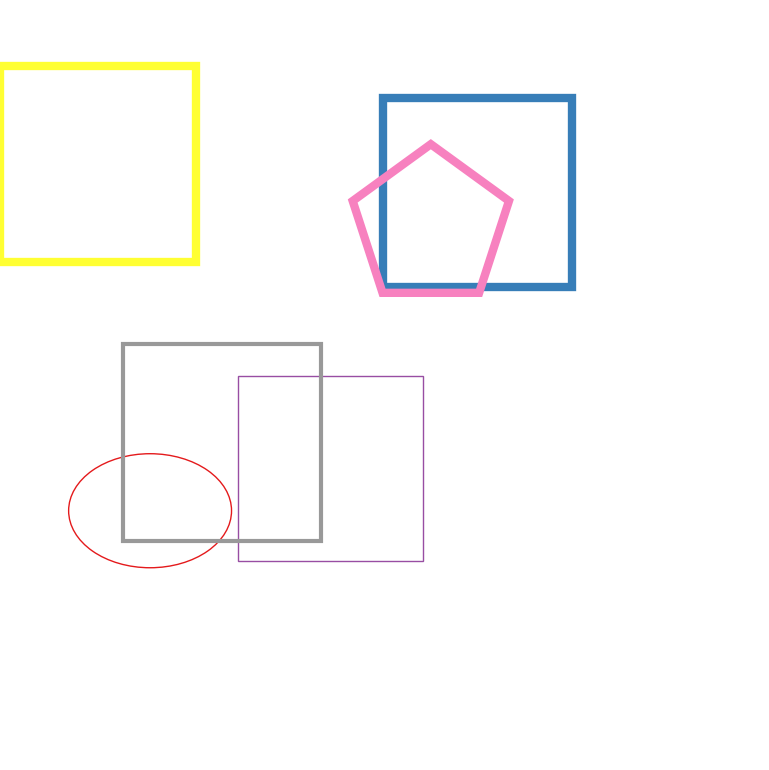[{"shape": "oval", "thickness": 0.5, "radius": 0.53, "center": [0.195, 0.337]}, {"shape": "square", "thickness": 3, "radius": 0.61, "center": [0.62, 0.75]}, {"shape": "square", "thickness": 0.5, "radius": 0.6, "center": [0.43, 0.391]}, {"shape": "square", "thickness": 3, "radius": 0.64, "center": [0.128, 0.787]}, {"shape": "pentagon", "thickness": 3, "radius": 0.53, "center": [0.56, 0.706]}, {"shape": "square", "thickness": 1.5, "radius": 0.64, "center": [0.289, 0.425]}]